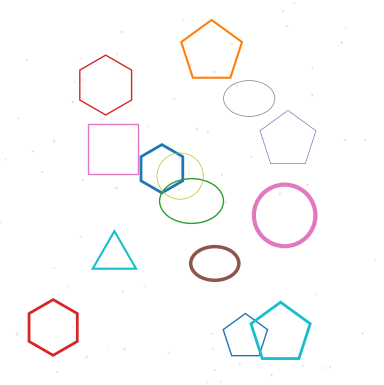[{"shape": "pentagon", "thickness": 1, "radius": 0.3, "center": [0.637, 0.125]}, {"shape": "hexagon", "thickness": 2, "radius": 0.31, "center": [0.421, 0.562]}, {"shape": "pentagon", "thickness": 1.5, "radius": 0.41, "center": [0.55, 0.865]}, {"shape": "oval", "thickness": 1, "radius": 0.42, "center": [0.498, 0.478]}, {"shape": "hexagon", "thickness": 2, "radius": 0.36, "center": [0.138, 0.149]}, {"shape": "hexagon", "thickness": 1, "radius": 0.39, "center": [0.275, 0.779]}, {"shape": "pentagon", "thickness": 0.5, "radius": 0.38, "center": [0.748, 0.637]}, {"shape": "oval", "thickness": 2.5, "radius": 0.31, "center": [0.558, 0.316]}, {"shape": "square", "thickness": 1, "radius": 0.32, "center": [0.294, 0.613]}, {"shape": "circle", "thickness": 3, "radius": 0.4, "center": [0.739, 0.441]}, {"shape": "oval", "thickness": 0.5, "radius": 0.33, "center": [0.647, 0.744]}, {"shape": "circle", "thickness": 0.5, "radius": 0.3, "center": [0.468, 0.543]}, {"shape": "pentagon", "thickness": 2, "radius": 0.4, "center": [0.729, 0.134]}, {"shape": "triangle", "thickness": 1.5, "radius": 0.33, "center": [0.297, 0.335]}]